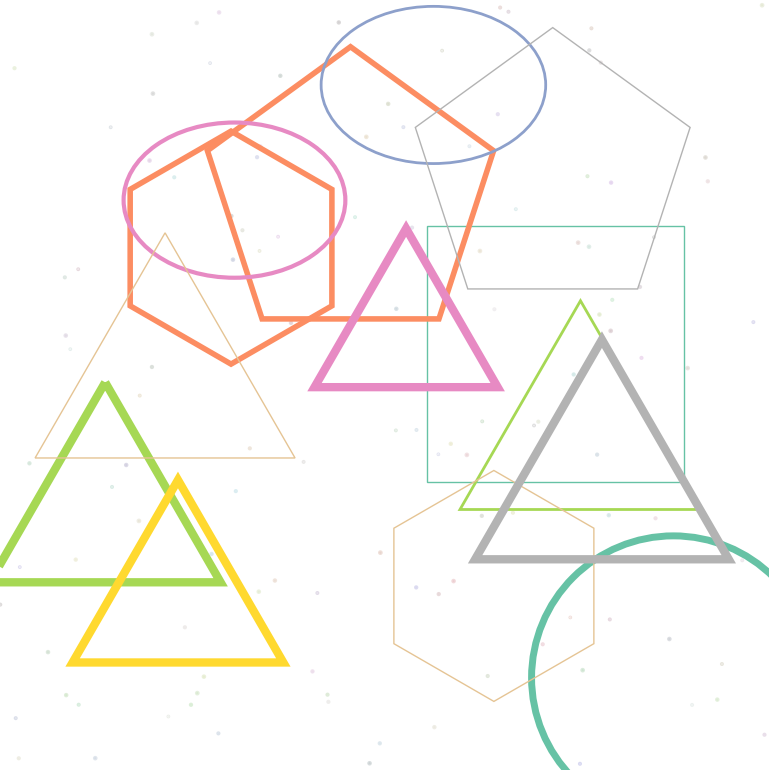[{"shape": "circle", "thickness": 2.5, "radius": 0.92, "center": [0.875, 0.12]}, {"shape": "square", "thickness": 0.5, "radius": 0.83, "center": [0.721, 0.54]}, {"shape": "pentagon", "thickness": 2, "radius": 0.98, "center": [0.455, 0.744]}, {"shape": "hexagon", "thickness": 2, "radius": 0.76, "center": [0.3, 0.678]}, {"shape": "oval", "thickness": 1, "radius": 0.73, "center": [0.563, 0.89]}, {"shape": "triangle", "thickness": 3, "radius": 0.69, "center": [0.527, 0.566]}, {"shape": "oval", "thickness": 1.5, "radius": 0.72, "center": [0.305, 0.74]}, {"shape": "triangle", "thickness": 3, "radius": 0.87, "center": [0.137, 0.33]}, {"shape": "triangle", "thickness": 1, "radius": 0.9, "center": [0.754, 0.429]}, {"shape": "triangle", "thickness": 3, "radius": 0.79, "center": [0.231, 0.219]}, {"shape": "hexagon", "thickness": 0.5, "radius": 0.75, "center": [0.641, 0.239]}, {"shape": "triangle", "thickness": 0.5, "radius": 0.97, "center": [0.214, 0.503]}, {"shape": "pentagon", "thickness": 0.5, "radius": 0.94, "center": [0.718, 0.777]}, {"shape": "triangle", "thickness": 3, "radius": 0.95, "center": [0.782, 0.369]}]